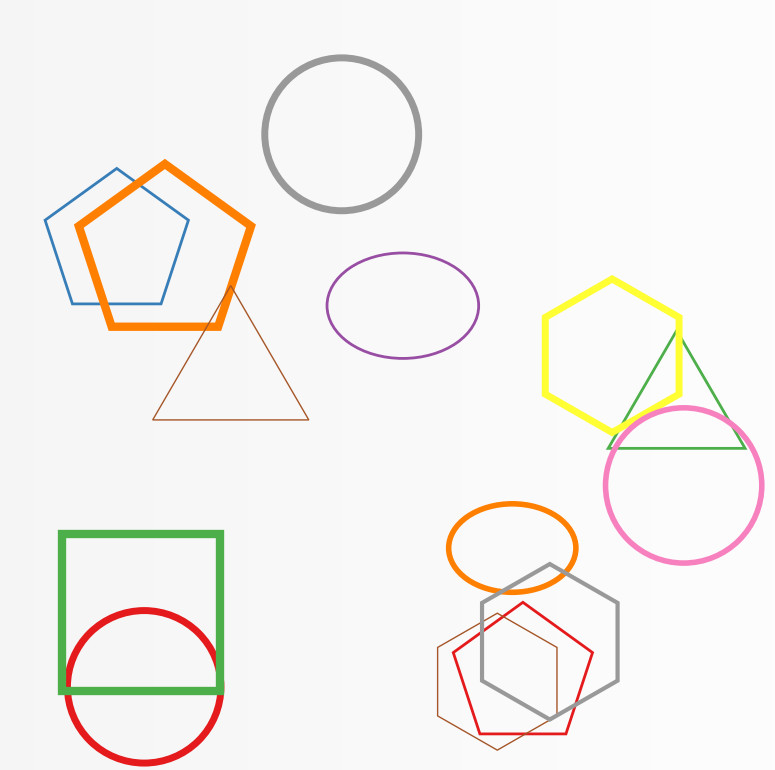[{"shape": "circle", "thickness": 2.5, "radius": 0.5, "center": [0.186, 0.108]}, {"shape": "pentagon", "thickness": 1, "radius": 0.47, "center": [0.675, 0.123]}, {"shape": "pentagon", "thickness": 1, "radius": 0.49, "center": [0.151, 0.684]}, {"shape": "triangle", "thickness": 1, "radius": 0.51, "center": [0.873, 0.469]}, {"shape": "square", "thickness": 3, "radius": 0.51, "center": [0.182, 0.205]}, {"shape": "oval", "thickness": 1, "radius": 0.49, "center": [0.52, 0.603]}, {"shape": "pentagon", "thickness": 3, "radius": 0.58, "center": [0.213, 0.67]}, {"shape": "oval", "thickness": 2, "radius": 0.41, "center": [0.661, 0.288]}, {"shape": "hexagon", "thickness": 2.5, "radius": 0.5, "center": [0.79, 0.538]}, {"shape": "hexagon", "thickness": 0.5, "radius": 0.44, "center": [0.642, 0.115]}, {"shape": "triangle", "thickness": 0.5, "radius": 0.58, "center": [0.298, 0.513]}, {"shape": "circle", "thickness": 2, "radius": 0.5, "center": [0.882, 0.37]}, {"shape": "hexagon", "thickness": 1.5, "radius": 0.5, "center": [0.709, 0.167]}, {"shape": "circle", "thickness": 2.5, "radius": 0.5, "center": [0.441, 0.826]}]